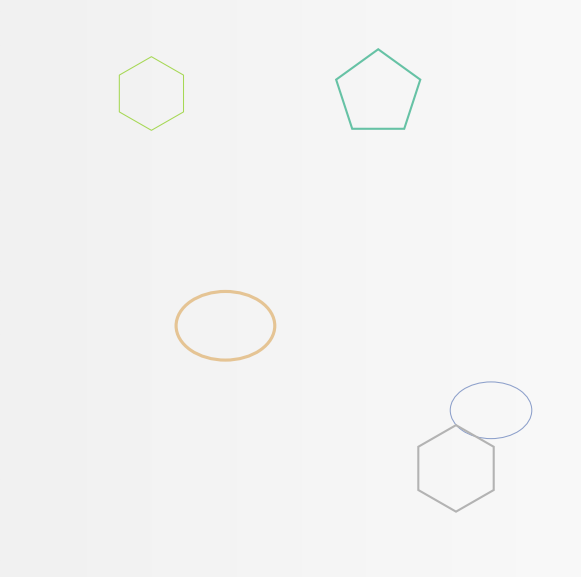[{"shape": "pentagon", "thickness": 1, "radius": 0.38, "center": [0.651, 0.838]}, {"shape": "oval", "thickness": 0.5, "radius": 0.35, "center": [0.845, 0.289]}, {"shape": "hexagon", "thickness": 0.5, "radius": 0.32, "center": [0.261, 0.837]}, {"shape": "oval", "thickness": 1.5, "radius": 0.42, "center": [0.388, 0.435]}, {"shape": "hexagon", "thickness": 1, "radius": 0.37, "center": [0.785, 0.188]}]